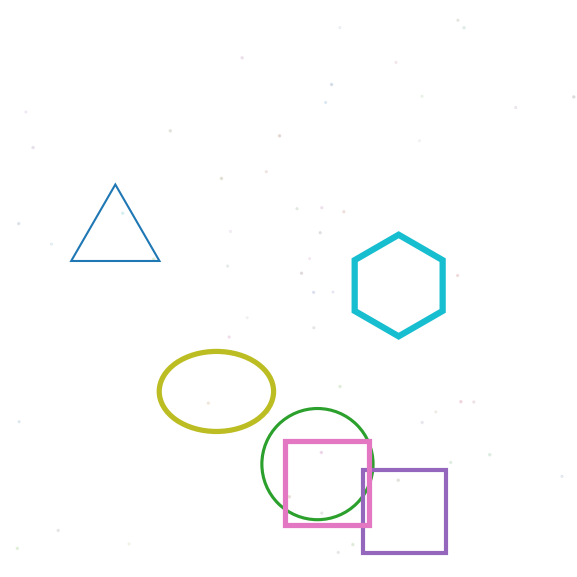[{"shape": "triangle", "thickness": 1, "radius": 0.44, "center": [0.2, 0.591]}, {"shape": "circle", "thickness": 1.5, "radius": 0.48, "center": [0.55, 0.195]}, {"shape": "square", "thickness": 2, "radius": 0.36, "center": [0.7, 0.114]}, {"shape": "square", "thickness": 2.5, "radius": 0.36, "center": [0.566, 0.162]}, {"shape": "oval", "thickness": 2.5, "radius": 0.5, "center": [0.375, 0.321]}, {"shape": "hexagon", "thickness": 3, "radius": 0.44, "center": [0.69, 0.505]}]